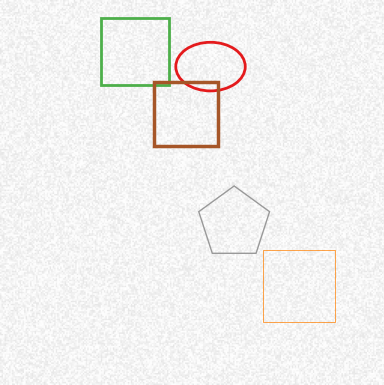[{"shape": "oval", "thickness": 2, "radius": 0.45, "center": [0.547, 0.827]}, {"shape": "square", "thickness": 2, "radius": 0.44, "center": [0.351, 0.866]}, {"shape": "square", "thickness": 0.5, "radius": 0.47, "center": [0.777, 0.258]}, {"shape": "square", "thickness": 2.5, "radius": 0.41, "center": [0.483, 0.704]}, {"shape": "pentagon", "thickness": 1, "radius": 0.48, "center": [0.608, 0.42]}]